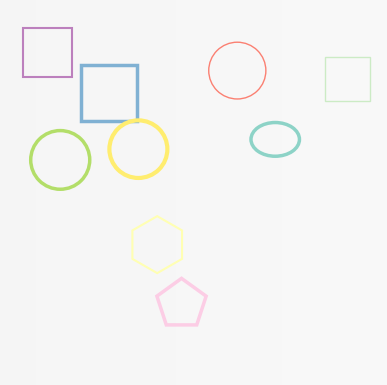[{"shape": "oval", "thickness": 2.5, "radius": 0.31, "center": [0.71, 0.638]}, {"shape": "hexagon", "thickness": 1.5, "radius": 0.37, "center": [0.406, 0.365]}, {"shape": "circle", "thickness": 1, "radius": 0.37, "center": [0.612, 0.817]}, {"shape": "square", "thickness": 2.5, "radius": 0.36, "center": [0.281, 0.758]}, {"shape": "circle", "thickness": 2.5, "radius": 0.38, "center": [0.155, 0.585]}, {"shape": "pentagon", "thickness": 2.5, "radius": 0.33, "center": [0.468, 0.21]}, {"shape": "square", "thickness": 1.5, "radius": 0.32, "center": [0.122, 0.863]}, {"shape": "square", "thickness": 1, "radius": 0.29, "center": [0.897, 0.794]}, {"shape": "circle", "thickness": 3, "radius": 0.37, "center": [0.357, 0.613]}]